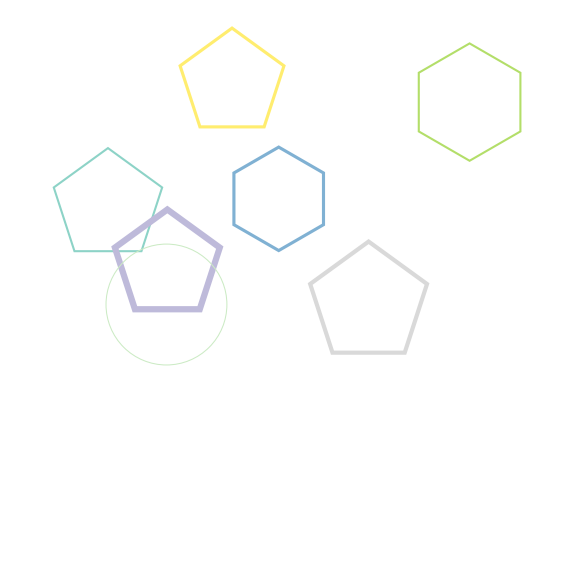[{"shape": "pentagon", "thickness": 1, "radius": 0.49, "center": [0.187, 0.644]}, {"shape": "pentagon", "thickness": 3, "radius": 0.48, "center": [0.29, 0.541]}, {"shape": "hexagon", "thickness": 1.5, "radius": 0.45, "center": [0.483, 0.655]}, {"shape": "hexagon", "thickness": 1, "radius": 0.51, "center": [0.813, 0.822]}, {"shape": "pentagon", "thickness": 2, "radius": 0.53, "center": [0.638, 0.474]}, {"shape": "circle", "thickness": 0.5, "radius": 0.52, "center": [0.288, 0.472]}, {"shape": "pentagon", "thickness": 1.5, "radius": 0.47, "center": [0.402, 0.856]}]